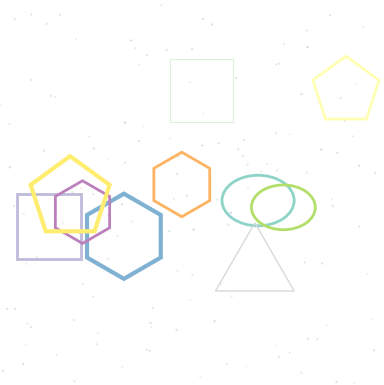[{"shape": "oval", "thickness": 2, "radius": 0.47, "center": [0.67, 0.479]}, {"shape": "pentagon", "thickness": 2, "radius": 0.45, "center": [0.899, 0.764]}, {"shape": "square", "thickness": 2, "radius": 0.42, "center": [0.127, 0.412]}, {"shape": "hexagon", "thickness": 3, "radius": 0.55, "center": [0.322, 0.386]}, {"shape": "hexagon", "thickness": 2, "radius": 0.42, "center": [0.472, 0.521]}, {"shape": "oval", "thickness": 2, "radius": 0.42, "center": [0.736, 0.461]}, {"shape": "triangle", "thickness": 1, "radius": 0.59, "center": [0.662, 0.303]}, {"shape": "hexagon", "thickness": 2, "radius": 0.41, "center": [0.214, 0.449]}, {"shape": "square", "thickness": 0.5, "radius": 0.41, "center": [0.524, 0.765]}, {"shape": "pentagon", "thickness": 3, "radius": 0.54, "center": [0.182, 0.487]}]